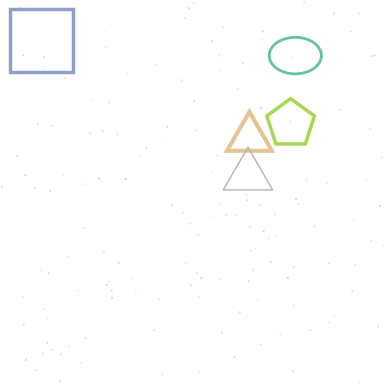[{"shape": "oval", "thickness": 2, "radius": 0.34, "center": [0.767, 0.856]}, {"shape": "square", "thickness": 2.5, "radius": 0.41, "center": [0.107, 0.895]}, {"shape": "pentagon", "thickness": 2.5, "radius": 0.33, "center": [0.755, 0.679]}, {"shape": "triangle", "thickness": 3, "radius": 0.34, "center": [0.648, 0.642]}, {"shape": "triangle", "thickness": 1, "radius": 0.37, "center": [0.644, 0.544]}]